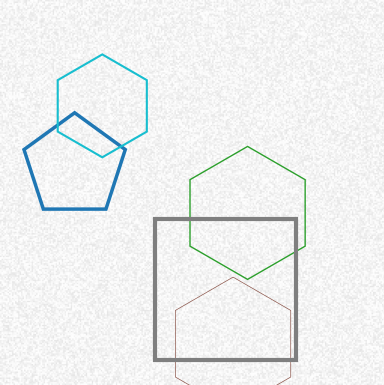[{"shape": "pentagon", "thickness": 2.5, "radius": 0.69, "center": [0.194, 0.569]}, {"shape": "hexagon", "thickness": 1, "radius": 0.86, "center": [0.643, 0.447]}, {"shape": "hexagon", "thickness": 0.5, "radius": 0.86, "center": [0.605, 0.107]}, {"shape": "square", "thickness": 3, "radius": 0.91, "center": [0.587, 0.248]}, {"shape": "hexagon", "thickness": 1.5, "radius": 0.67, "center": [0.266, 0.725]}]